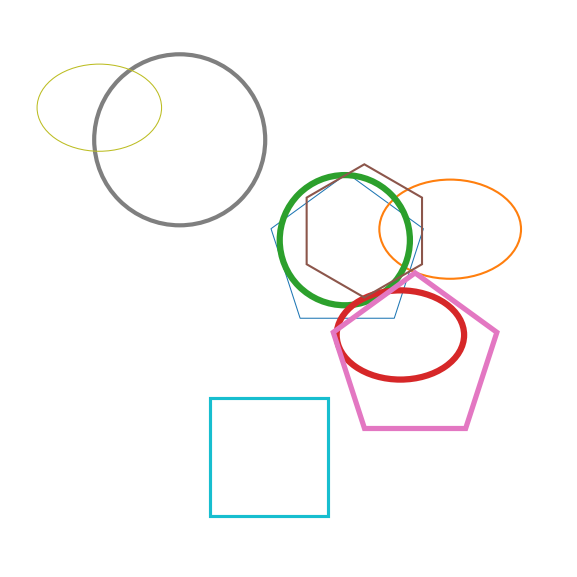[{"shape": "pentagon", "thickness": 0.5, "radius": 0.69, "center": [0.601, 0.56]}, {"shape": "oval", "thickness": 1, "radius": 0.61, "center": [0.78, 0.602]}, {"shape": "circle", "thickness": 3, "radius": 0.56, "center": [0.597, 0.583]}, {"shape": "oval", "thickness": 3, "radius": 0.55, "center": [0.693, 0.419]}, {"shape": "hexagon", "thickness": 1, "radius": 0.58, "center": [0.631, 0.599]}, {"shape": "pentagon", "thickness": 2.5, "radius": 0.74, "center": [0.719, 0.378]}, {"shape": "circle", "thickness": 2, "radius": 0.74, "center": [0.311, 0.757]}, {"shape": "oval", "thickness": 0.5, "radius": 0.54, "center": [0.172, 0.813]}, {"shape": "square", "thickness": 1.5, "radius": 0.51, "center": [0.466, 0.208]}]